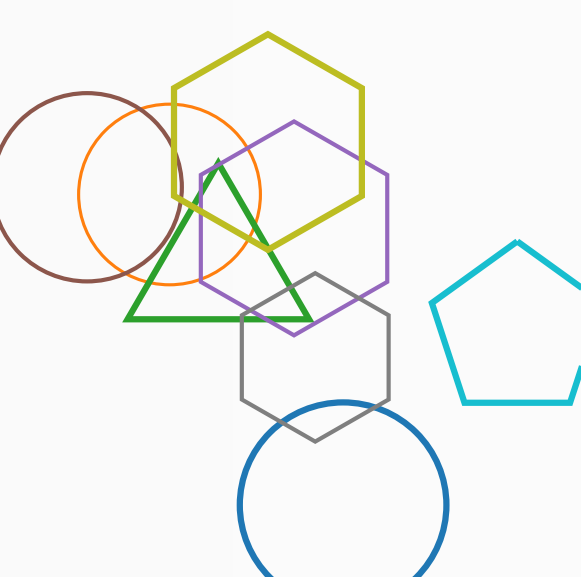[{"shape": "circle", "thickness": 3, "radius": 0.89, "center": [0.59, 0.125]}, {"shape": "circle", "thickness": 1.5, "radius": 0.78, "center": [0.292, 0.662]}, {"shape": "triangle", "thickness": 3, "radius": 0.9, "center": [0.376, 0.536]}, {"shape": "hexagon", "thickness": 2, "radius": 0.93, "center": [0.506, 0.604]}, {"shape": "circle", "thickness": 2, "radius": 0.82, "center": [0.15, 0.675]}, {"shape": "hexagon", "thickness": 2, "radius": 0.73, "center": [0.542, 0.38]}, {"shape": "hexagon", "thickness": 3, "radius": 0.93, "center": [0.461, 0.753]}, {"shape": "pentagon", "thickness": 3, "radius": 0.77, "center": [0.89, 0.427]}]